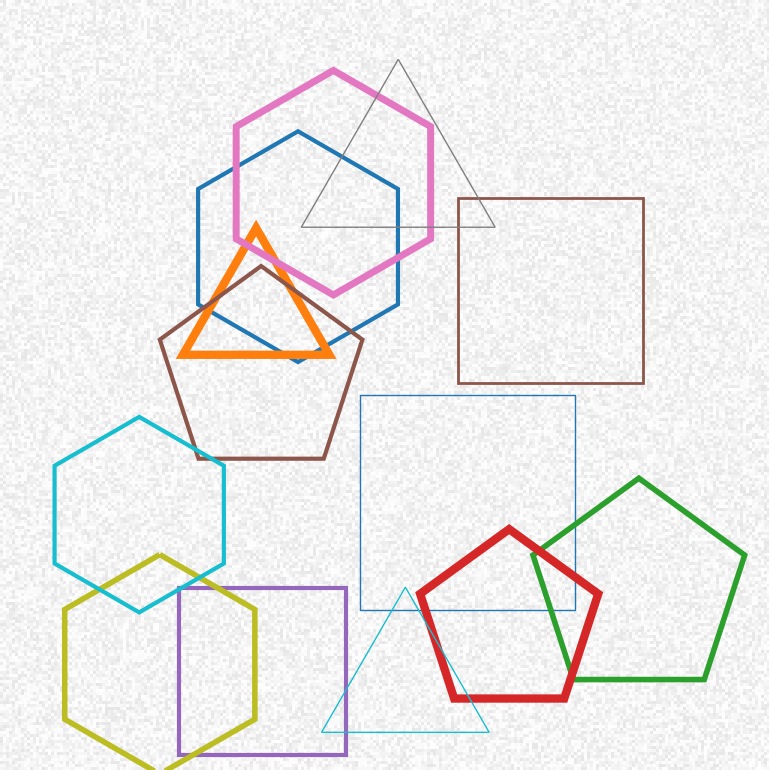[{"shape": "hexagon", "thickness": 1.5, "radius": 0.75, "center": [0.387, 0.68]}, {"shape": "square", "thickness": 0.5, "radius": 0.7, "center": [0.607, 0.347]}, {"shape": "triangle", "thickness": 3, "radius": 0.55, "center": [0.333, 0.594]}, {"shape": "pentagon", "thickness": 2, "radius": 0.72, "center": [0.83, 0.234]}, {"shape": "pentagon", "thickness": 3, "radius": 0.61, "center": [0.661, 0.191]}, {"shape": "square", "thickness": 1.5, "radius": 0.54, "center": [0.341, 0.128]}, {"shape": "square", "thickness": 1, "radius": 0.6, "center": [0.715, 0.623]}, {"shape": "pentagon", "thickness": 1.5, "radius": 0.69, "center": [0.339, 0.516]}, {"shape": "hexagon", "thickness": 2.5, "radius": 0.73, "center": [0.433, 0.763]}, {"shape": "triangle", "thickness": 0.5, "radius": 0.73, "center": [0.517, 0.778]}, {"shape": "hexagon", "thickness": 2, "radius": 0.71, "center": [0.208, 0.137]}, {"shape": "hexagon", "thickness": 1.5, "radius": 0.63, "center": [0.181, 0.332]}, {"shape": "triangle", "thickness": 0.5, "radius": 0.63, "center": [0.526, 0.112]}]